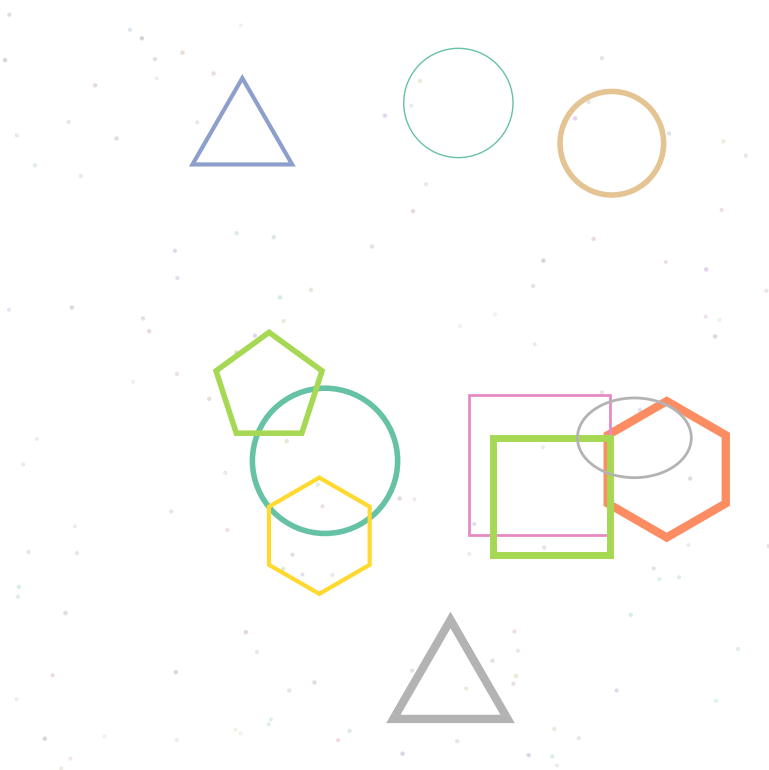[{"shape": "circle", "thickness": 2, "radius": 0.47, "center": [0.422, 0.402]}, {"shape": "circle", "thickness": 0.5, "radius": 0.35, "center": [0.595, 0.866]}, {"shape": "hexagon", "thickness": 3, "radius": 0.44, "center": [0.866, 0.391]}, {"shape": "triangle", "thickness": 1.5, "radius": 0.37, "center": [0.315, 0.824]}, {"shape": "square", "thickness": 1, "radius": 0.46, "center": [0.701, 0.396]}, {"shape": "pentagon", "thickness": 2, "radius": 0.36, "center": [0.349, 0.496]}, {"shape": "square", "thickness": 2.5, "radius": 0.38, "center": [0.716, 0.355]}, {"shape": "hexagon", "thickness": 1.5, "radius": 0.38, "center": [0.415, 0.304]}, {"shape": "circle", "thickness": 2, "radius": 0.34, "center": [0.795, 0.814]}, {"shape": "oval", "thickness": 1, "radius": 0.37, "center": [0.824, 0.431]}, {"shape": "triangle", "thickness": 3, "radius": 0.43, "center": [0.585, 0.109]}]